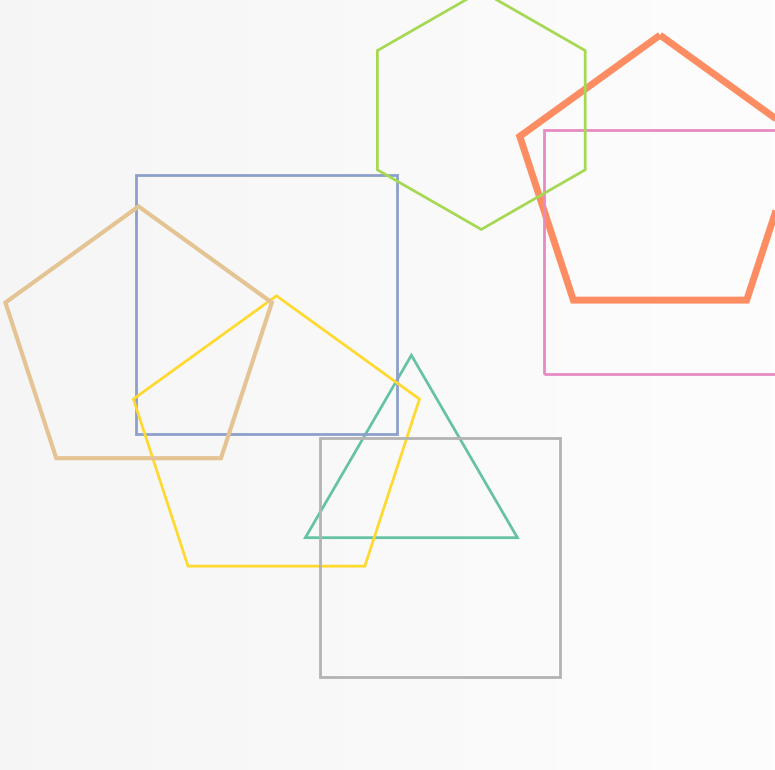[{"shape": "triangle", "thickness": 1, "radius": 0.79, "center": [0.531, 0.381]}, {"shape": "pentagon", "thickness": 2.5, "radius": 0.95, "center": [0.852, 0.764]}, {"shape": "square", "thickness": 1, "radius": 0.84, "center": [0.344, 0.605]}, {"shape": "square", "thickness": 1, "radius": 0.79, "center": [0.86, 0.673]}, {"shape": "hexagon", "thickness": 1, "radius": 0.77, "center": [0.621, 0.857]}, {"shape": "pentagon", "thickness": 1, "radius": 0.97, "center": [0.357, 0.422]}, {"shape": "pentagon", "thickness": 1.5, "radius": 0.9, "center": [0.179, 0.551]}, {"shape": "square", "thickness": 1, "radius": 0.78, "center": [0.568, 0.276]}]